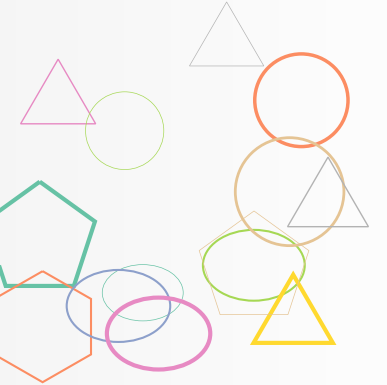[{"shape": "pentagon", "thickness": 3, "radius": 0.75, "center": [0.103, 0.378]}, {"shape": "oval", "thickness": 0.5, "radius": 0.52, "center": [0.368, 0.24]}, {"shape": "hexagon", "thickness": 1.5, "radius": 0.72, "center": [0.11, 0.151]}, {"shape": "circle", "thickness": 2.5, "radius": 0.6, "center": [0.778, 0.74]}, {"shape": "oval", "thickness": 1.5, "radius": 0.67, "center": [0.306, 0.205]}, {"shape": "oval", "thickness": 3, "radius": 0.67, "center": [0.409, 0.134]}, {"shape": "triangle", "thickness": 1, "radius": 0.56, "center": [0.15, 0.734]}, {"shape": "circle", "thickness": 0.5, "radius": 0.5, "center": [0.322, 0.661]}, {"shape": "oval", "thickness": 1.5, "radius": 0.66, "center": [0.655, 0.311]}, {"shape": "triangle", "thickness": 3, "radius": 0.59, "center": [0.757, 0.168]}, {"shape": "pentagon", "thickness": 0.5, "radius": 0.74, "center": [0.656, 0.303]}, {"shape": "circle", "thickness": 2, "radius": 0.7, "center": [0.747, 0.502]}, {"shape": "triangle", "thickness": 1, "radius": 0.6, "center": [0.846, 0.471]}, {"shape": "triangle", "thickness": 0.5, "radius": 0.55, "center": [0.585, 0.884]}]